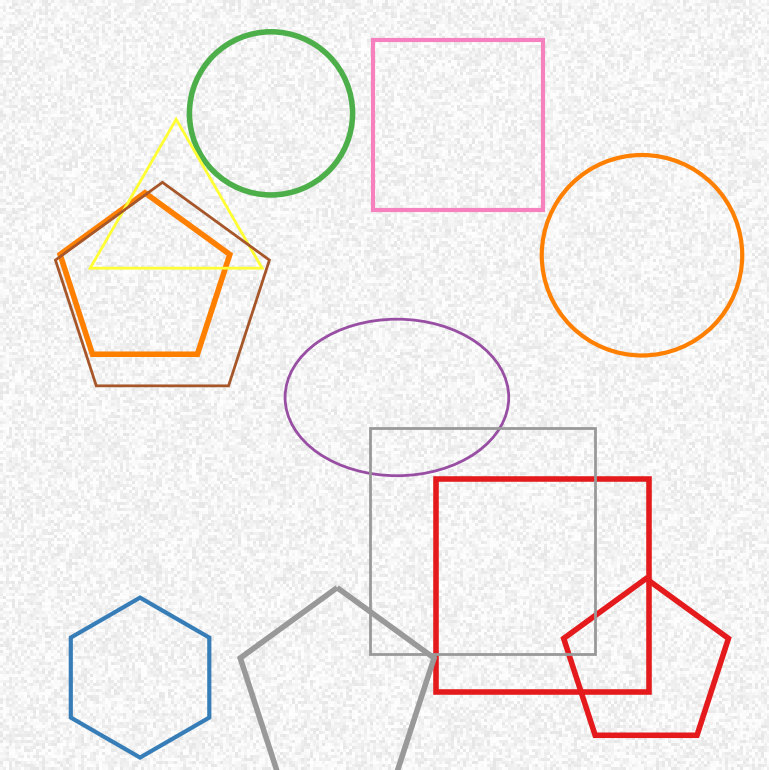[{"shape": "pentagon", "thickness": 2, "radius": 0.56, "center": [0.839, 0.136]}, {"shape": "square", "thickness": 2, "radius": 0.69, "center": [0.704, 0.24]}, {"shape": "hexagon", "thickness": 1.5, "radius": 0.52, "center": [0.182, 0.12]}, {"shape": "circle", "thickness": 2, "radius": 0.53, "center": [0.352, 0.853]}, {"shape": "oval", "thickness": 1, "radius": 0.73, "center": [0.515, 0.484]}, {"shape": "circle", "thickness": 1.5, "radius": 0.65, "center": [0.834, 0.669]}, {"shape": "pentagon", "thickness": 2, "radius": 0.58, "center": [0.188, 0.634]}, {"shape": "triangle", "thickness": 1, "radius": 0.64, "center": [0.229, 0.716]}, {"shape": "pentagon", "thickness": 1, "radius": 0.73, "center": [0.211, 0.617]}, {"shape": "square", "thickness": 1.5, "radius": 0.55, "center": [0.595, 0.838]}, {"shape": "pentagon", "thickness": 2, "radius": 0.66, "center": [0.438, 0.104]}, {"shape": "square", "thickness": 1, "radius": 0.73, "center": [0.627, 0.297]}]